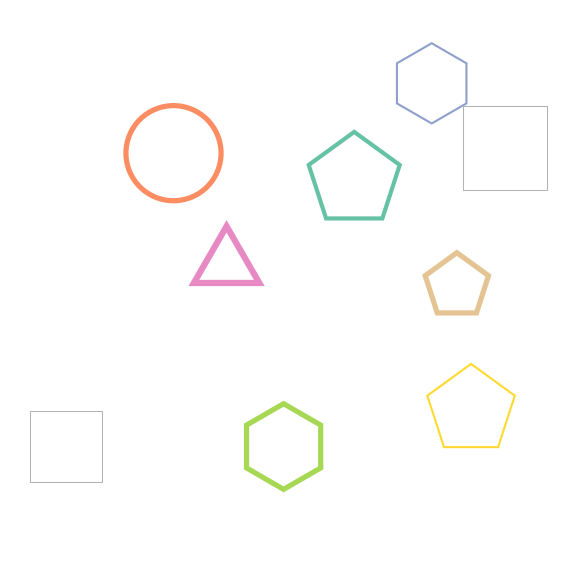[{"shape": "pentagon", "thickness": 2, "radius": 0.41, "center": [0.613, 0.688]}, {"shape": "circle", "thickness": 2.5, "radius": 0.41, "center": [0.3, 0.734]}, {"shape": "hexagon", "thickness": 1, "radius": 0.35, "center": [0.748, 0.855]}, {"shape": "triangle", "thickness": 3, "radius": 0.33, "center": [0.392, 0.542]}, {"shape": "hexagon", "thickness": 2.5, "radius": 0.37, "center": [0.491, 0.226]}, {"shape": "pentagon", "thickness": 1, "radius": 0.4, "center": [0.816, 0.289]}, {"shape": "pentagon", "thickness": 2.5, "radius": 0.29, "center": [0.791, 0.504]}, {"shape": "square", "thickness": 0.5, "radius": 0.31, "center": [0.114, 0.226]}, {"shape": "square", "thickness": 0.5, "radius": 0.36, "center": [0.875, 0.742]}]